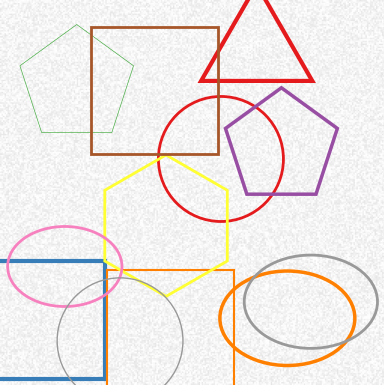[{"shape": "triangle", "thickness": 3, "radius": 0.83, "center": [0.667, 0.873]}, {"shape": "circle", "thickness": 2, "radius": 0.81, "center": [0.574, 0.587]}, {"shape": "square", "thickness": 3, "radius": 0.77, "center": [0.118, 0.169]}, {"shape": "pentagon", "thickness": 0.5, "radius": 0.78, "center": [0.199, 0.781]}, {"shape": "pentagon", "thickness": 2.5, "radius": 0.76, "center": [0.731, 0.619]}, {"shape": "oval", "thickness": 2.5, "radius": 0.88, "center": [0.746, 0.173]}, {"shape": "square", "thickness": 1.5, "radius": 0.82, "center": [0.442, 0.133]}, {"shape": "hexagon", "thickness": 2, "radius": 0.92, "center": [0.431, 0.414]}, {"shape": "square", "thickness": 2, "radius": 0.82, "center": [0.401, 0.764]}, {"shape": "oval", "thickness": 2, "radius": 0.74, "center": [0.168, 0.308]}, {"shape": "oval", "thickness": 2, "radius": 0.87, "center": [0.807, 0.216]}, {"shape": "circle", "thickness": 1, "radius": 0.82, "center": [0.312, 0.115]}]